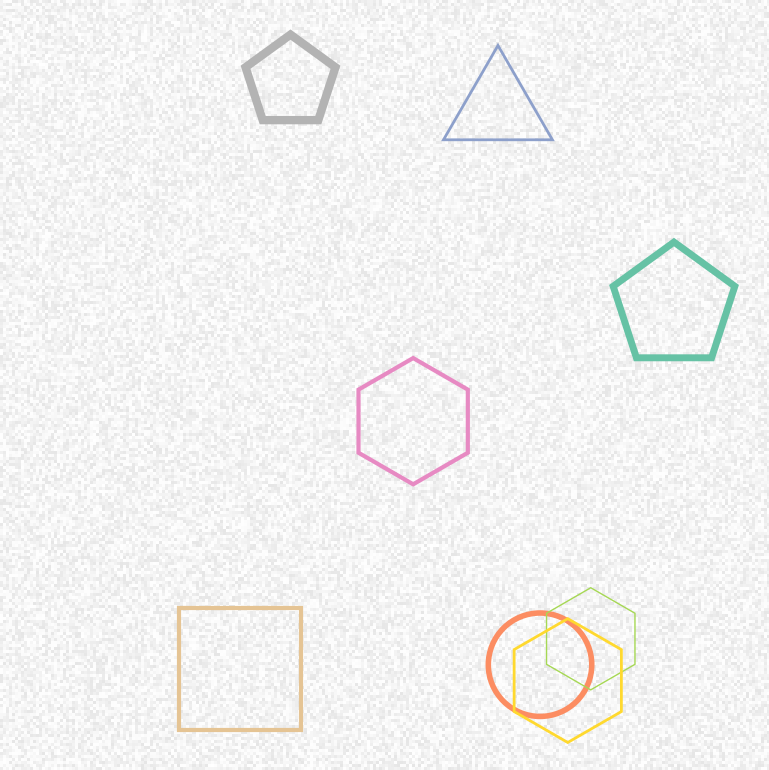[{"shape": "pentagon", "thickness": 2.5, "radius": 0.42, "center": [0.875, 0.603]}, {"shape": "circle", "thickness": 2, "radius": 0.34, "center": [0.701, 0.137]}, {"shape": "triangle", "thickness": 1, "radius": 0.41, "center": [0.647, 0.859]}, {"shape": "hexagon", "thickness": 1.5, "radius": 0.41, "center": [0.537, 0.453]}, {"shape": "hexagon", "thickness": 0.5, "radius": 0.33, "center": [0.767, 0.17]}, {"shape": "hexagon", "thickness": 1, "radius": 0.4, "center": [0.737, 0.116]}, {"shape": "square", "thickness": 1.5, "radius": 0.4, "center": [0.312, 0.131]}, {"shape": "pentagon", "thickness": 3, "radius": 0.31, "center": [0.377, 0.894]}]